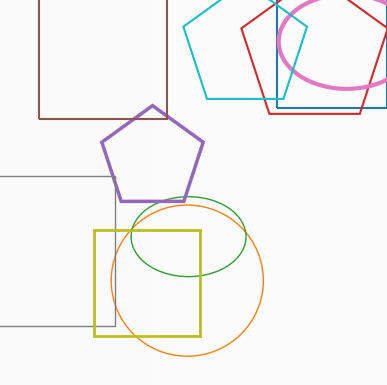[{"shape": "square", "thickness": 1.5, "radius": 0.71, "center": [0.858, 0.861]}, {"shape": "circle", "thickness": 1, "radius": 0.98, "center": [0.483, 0.271]}, {"shape": "oval", "thickness": 1, "radius": 0.74, "center": [0.487, 0.385]}, {"shape": "pentagon", "thickness": 1.5, "radius": 0.99, "center": [0.812, 0.865]}, {"shape": "pentagon", "thickness": 2.5, "radius": 0.69, "center": [0.394, 0.588]}, {"shape": "square", "thickness": 1.5, "radius": 0.83, "center": [0.266, 0.856]}, {"shape": "oval", "thickness": 3, "radius": 0.88, "center": [0.894, 0.892]}, {"shape": "square", "thickness": 1, "radius": 0.98, "center": [0.1, 0.348]}, {"shape": "square", "thickness": 2, "radius": 0.69, "center": [0.379, 0.266]}, {"shape": "pentagon", "thickness": 1.5, "radius": 0.84, "center": [0.633, 0.879]}]